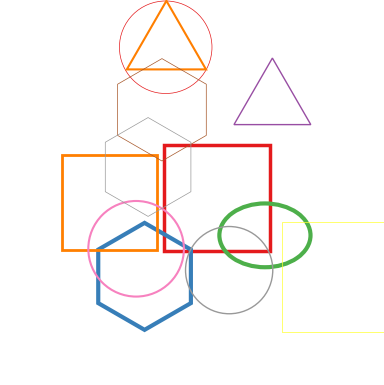[{"shape": "circle", "thickness": 0.5, "radius": 0.6, "center": [0.43, 0.877]}, {"shape": "square", "thickness": 2.5, "radius": 0.69, "center": [0.564, 0.487]}, {"shape": "hexagon", "thickness": 3, "radius": 0.69, "center": [0.375, 0.282]}, {"shape": "oval", "thickness": 3, "radius": 0.59, "center": [0.688, 0.389]}, {"shape": "triangle", "thickness": 1, "radius": 0.58, "center": [0.708, 0.734]}, {"shape": "square", "thickness": 2, "radius": 0.62, "center": [0.284, 0.474]}, {"shape": "triangle", "thickness": 1.5, "radius": 0.59, "center": [0.432, 0.879]}, {"shape": "square", "thickness": 0.5, "radius": 0.71, "center": [0.875, 0.28]}, {"shape": "hexagon", "thickness": 0.5, "radius": 0.66, "center": [0.421, 0.715]}, {"shape": "circle", "thickness": 1.5, "radius": 0.62, "center": [0.354, 0.354]}, {"shape": "circle", "thickness": 1, "radius": 0.57, "center": [0.595, 0.298]}, {"shape": "hexagon", "thickness": 0.5, "radius": 0.64, "center": [0.385, 0.566]}]